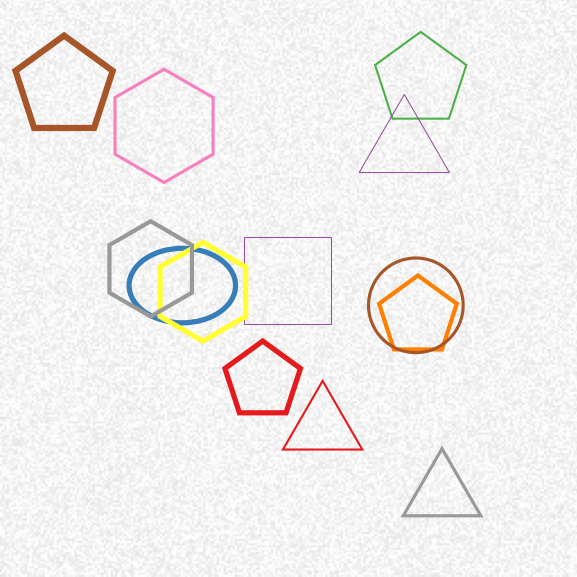[{"shape": "pentagon", "thickness": 2.5, "radius": 0.34, "center": [0.455, 0.34]}, {"shape": "triangle", "thickness": 1, "radius": 0.4, "center": [0.559, 0.26]}, {"shape": "oval", "thickness": 2.5, "radius": 0.46, "center": [0.316, 0.505]}, {"shape": "pentagon", "thickness": 1, "radius": 0.42, "center": [0.728, 0.861]}, {"shape": "square", "thickness": 0.5, "radius": 0.38, "center": [0.497, 0.513]}, {"shape": "triangle", "thickness": 0.5, "radius": 0.45, "center": [0.7, 0.745]}, {"shape": "pentagon", "thickness": 2, "radius": 0.35, "center": [0.724, 0.451]}, {"shape": "hexagon", "thickness": 2.5, "radius": 0.43, "center": [0.351, 0.494]}, {"shape": "circle", "thickness": 1.5, "radius": 0.41, "center": [0.72, 0.47]}, {"shape": "pentagon", "thickness": 3, "radius": 0.44, "center": [0.111, 0.849]}, {"shape": "hexagon", "thickness": 1.5, "radius": 0.49, "center": [0.284, 0.781]}, {"shape": "hexagon", "thickness": 2, "radius": 0.41, "center": [0.261, 0.534]}, {"shape": "triangle", "thickness": 1.5, "radius": 0.39, "center": [0.765, 0.145]}]